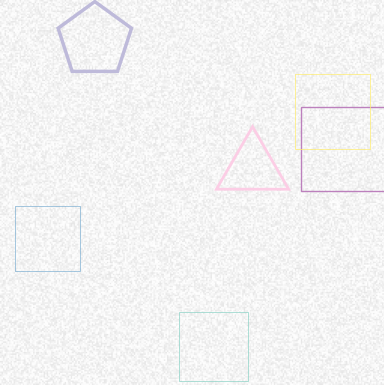[{"shape": "square", "thickness": 0.5, "radius": 0.45, "center": [0.554, 0.101]}, {"shape": "pentagon", "thickness": 2.5, "radius": 0.5, "center": [0.246, 0.896]}, {"shape": "square", "thickness": 0.5, "radius": 0.42, "center": [0.124, 0.381]}, {"shape": "triangle", "thickness": 2, "radius": 0.54, "center": [0.656, 0.563]}, {"shape": "square", "thickness": 1, "radius": 0.55, "center": [0.89, 0.612]}, {"shape": "square", "thickness": 0.5, "radius": 0.49, "center": [0.864, 0.711]}]